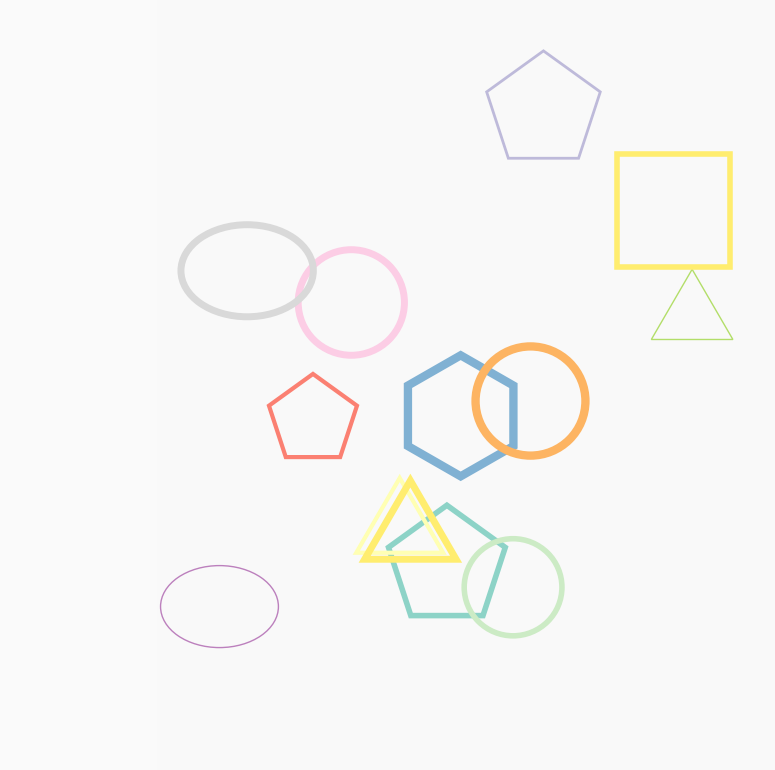[{"shape": "pentagon", "thickness": 2, "radius": 0.4, "center": [0.577, 0.265]}, {"shape": "triangle", "thickness": 1.5, "radius": 0.32, "center": [0.516, 0.315]}, {"shape": "pentagon", "thickness": 1, "radius": 0.39, "center": [0.701, 0.857]}, {"shape": "pentagon", "thickness": 1.5, "radius": 0.3, "center": [0.404, 0.455]}, {"shape": "hexagon", "thickness": 3, "radius": 0.39, "center": [0.594, 0.46]}, {"shape": "circle", "thickness": 3, "radius": 0.35, "center": [0.685, 0.479]}, {"shape": "triangle", "thickness": 0.5, "radius": 0.3, "center": [0.893, 0.589]}, {"shape": "circle", "thickness": 2.5, "radius": 0.34, "center": [0.453, 0.607]}, {"shape": "oval", "thickness": 2.5, "radius": 0.43, "center": [0.319, 0.648]}, {"shape": "oval", "thickness": 0.5, "radius": 0.38, "center": [0.283, 0.212]}, {"shape": "circle", "thickness": 2, "radius": 0.32, "center": [0.662, 0.237]}, {"shape": "square", "thickness": 2, "radius": 0.36, "center": [0.869, 0.727]}, {"shape": "triangle", "thickness": 2.5, "radius": 0.34, "center": [0.53, 0.308]}]